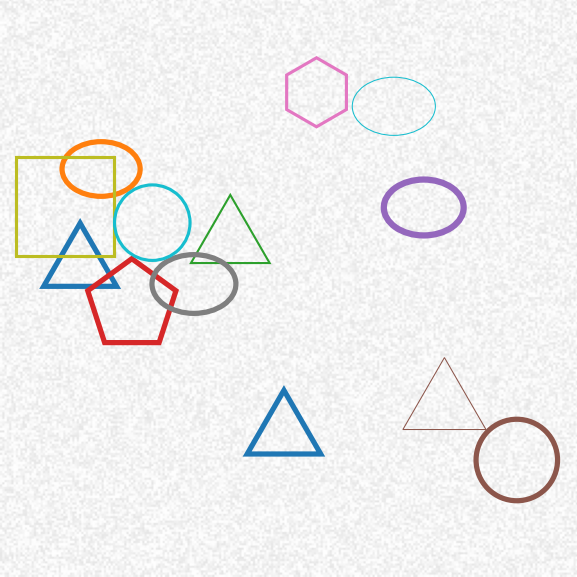[{"shape": "triangle", "thickness": 2.5, "radius": 0.36, "center": [0.139, 0.54]}, {"shape": "triangle", "thickness": 2.5, "radius": 0.37, "center": [0.492, 0.25]}, {"shape": "oval", "thickness": 2.5, "radius": 0.34, "center": [0.175, 0.707]}, {"shape": "triangle", "thickness": 1, "radius": 0.39, "center": [0.399, 0.583]}, {"shape": "pentagon", "thickness": 2.5, "radius": 0.4, "center": [0.228, 0.471]}, {"shape": "oval", "thickness": 3, "radius": 0.35, "center": [0.734, 0.64]}, {"shape": "triangle", "thickness": 0.5, "radius": 0.42, "center": [0.77, 0.297]}, {"shape": "circle", "thickness": 2.5, "radius": 0.35, "center": [0.895, 0.203]}, {"shape": "hexagon", "thickness": 1.5, "radius": 0.3, "center": [0.548, 0.839]}, {"shape": "oval", "thickness": 2.5, "radius": 0.36, "center": [0.336, 0.507]}, {"shape": "square", "thickness": 1.5, "radius": 0.43, "center": [0.113, 0.641]}, {"shape": "circle", "thickness": 1.5, "radius": 0.33, "center": [0.264, 0.614]}, {"shape": "oval", "thickness": 0.5, "radius": 0.36, "center": [0.682, 0.815]}]